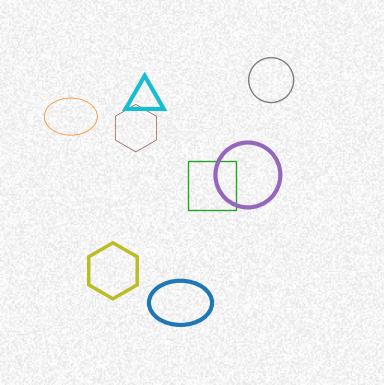[{"shape": "oval", "thickness": 3, "radius": 0.41, "center": [0.469, 0.213]}, {"shape": "oval", "thickness": 0.5, "radius": 0.34, "center": [0.184, 0.697]}, {"shape": "square", "thickness": 1, "radius": 0.32, "center": [0.551, 0.519]}, {"shape": "circle", "thickness": 3, "radius": 0.42, "center": [0.644, 0.545]}, {"shape": "hexagon", "thickness": 0.5, "radius": 0.31, "center": [0.353, 0.667]}, {"shape": "circle", "thickness": 1, "radius": 0.29, "center": [0.704, 0.792]}, {"shape": "hexagon", "thickness": 2.5, "radius": 0.36, "center": [0.293, 0.297]}, {"shape": "triangle", "thickness": 3, "radius": 0.29, "center": [0.376, 0.746]}]